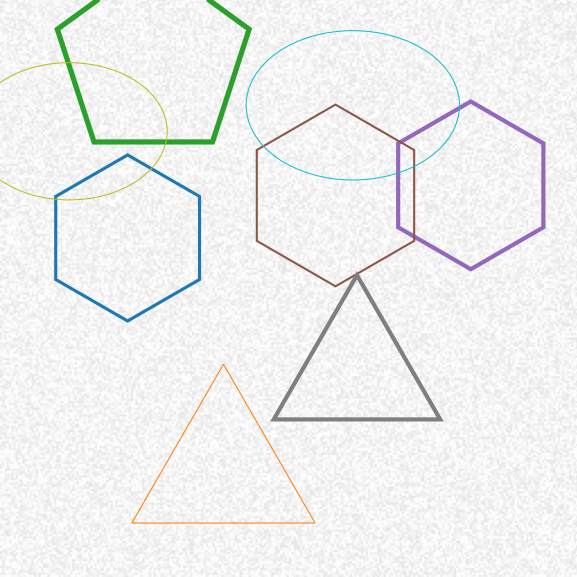[{"shape": "hexagon", "thickness": 1.5, "radius": 0.72, "center": [0.221, 0.587]}, {"shape": "triangle", "thickness": 0.5, "radius": 0.92, "center": [0.387, 0.185]}, {"shape": "pentagon", "thickness": 2.5, "radius": 0.87, "center": [0.265, 0.895]}, {"shape": "hexagon", "thickness": 2, "radius": 0.73, "center": [0.815, 0.678]}, {"shape": "hexagon", "thickness": 1, "radius": 0.79, "center": [0.581, 0.661]}, {"shape": "triangle", "thickness": 2, "radius": 0.83, "center": [0.618, 0.356]}, {"shape": "oval", "thickness": 0.5, "radius": 0.85, "center": [0.12, 0.772]}, {"shape": "oval", "thickness": 0.5, "radius": 0.92, "center": [0.611, 0.817]}]